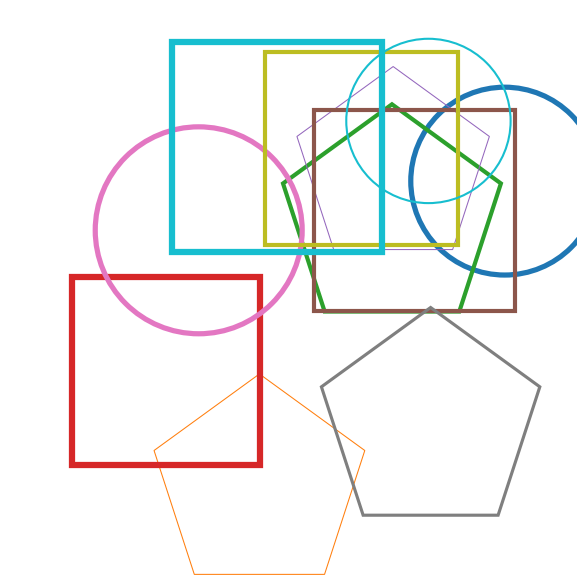[{"shape": "circle", "thickness": 2.5, "radius": 0.81, "center": [0.874, 0.686]}, {"shape": "pentagon", "thickness": 0.5, "radius": 0.96, "center": [0.449, 0.16]}, {"shape": "pentagon", "thickness": 2, "radius": 0.99, "center": [0.679, 0.62]}, {"shape": "square", "thickness": 3, "radius": 0.81, "center": [0.288, 0.357]}, {"shape": "pentagon", "thickness": 0.5, "radius": 0.88, "center": [0.681, 0.709]}, {"shape": "square", "thickness": 2, "radius": 0.87, "center": [0.717, 0.634]}, {"shape": "circle", "thickness": 2.5, "radius": 0.9, "center": [0.344, 0.6]}, {"shape": "pentagon", "thickness": 1.5, "radius": 0.99, "center": [0.746, 0.268]}, {"shape": "square", "thickness": 2, "radius": 0.84, "center": [0.626, 0.742]}, {"shape": "square", "thickness": 3, "radius": 0.91, "center": [0.48, 0.744]}, {"shape": "circle", "thickness": 1, "radius": 0.71, "center": [0.742, 0.79]}]